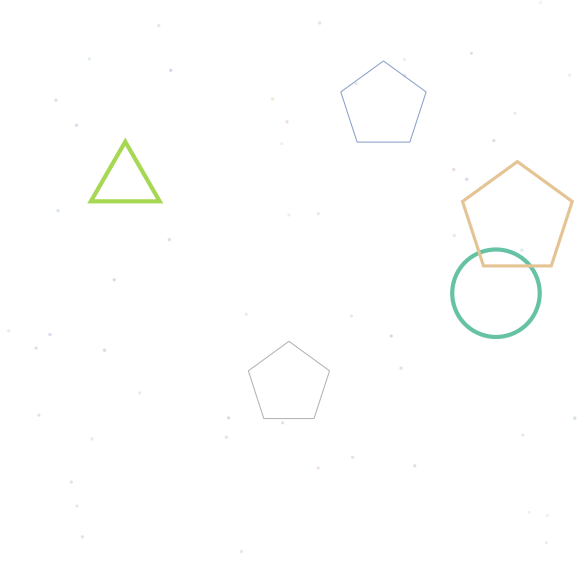[{"shape": "circle", "thickness": 2, "radius": 0.38, "center": [0.859, 0.491]}, {"shape": "pentagon", "thickness": 0.5, "radius": 0.39, "center": [0.664, 0.816]}, {"shape": "triangle", "thickness": 2, "radius": 0.34, "center": [0.217, 0.685]}, {"shape": "pentagon", "thickness": 1.5, "radius": 0.5, "center": [0.896, 0.619]}, {"shape": "pentagon", "thickness": 0.5, "radius": 0.37, "center": [0.5, 0.334]}]